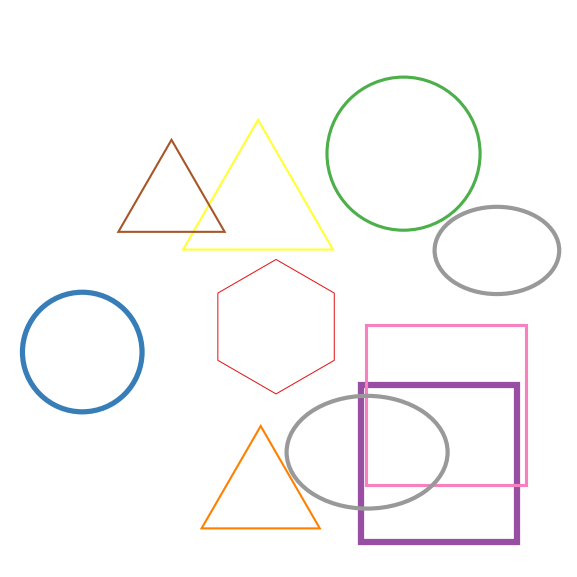[{"shape": "hexagon", "thickness": 0.5, "radius": 0.58, "center": [0.478, 0.433]}, {"shape": "circle", "thickness": 2.5, "radius": 0.52, "center": [0.142, 0.39]}, {"shape": "circle", "thickness": 1.5, "radius": 0.66, "center": [0.699, 0.733]}, {"shape": "square", "thickness": 3, "radius": 0.68, "center": [0.76, 0.197]}, {"shape": "triangle", "thickness": 1, "radius": 0.59, "center": [0.451, 0.143]}, {"shape": "triangle", "thickness": 1, "radius": 0.75, "center": [0.447, 0.642]}, {"shape": "triangle", "thickness": 1, "radius": 0.53, "center": [0.297, 0.651]}, {"shape": "square", "thickness": 1.5, "radius": 0.69, "center": [0.773, 0.298]}, {"shape": "oval", "thickness": 2, "radius": 0.7, "center": [0.636, 0.216]}, {"shape": "oval", "thickness": 2, "radius": 0.54, "center": [0.86, 0.565]}]